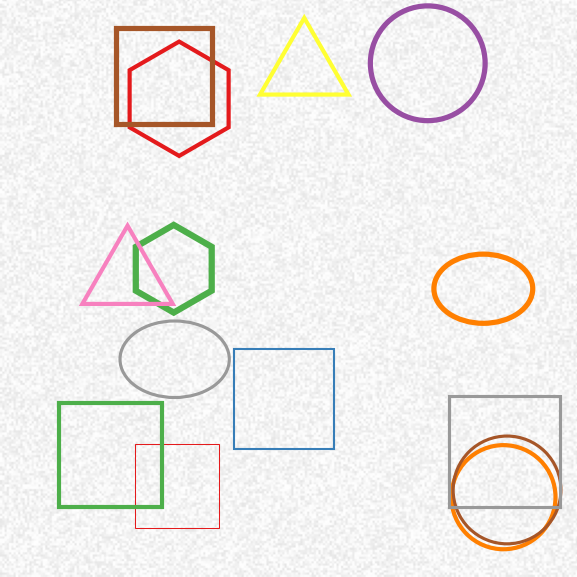[{"shape": "square", "thickness": 0.5, "radius": 0.36, "center": [0.307, 0.158]}, {"shape": "hexagon", "thickness": 2, "radius": 0.49, "center": [0.31, 0.828]}, {"shape": "square", "thickness": 1, "radius": 0.43, "center": [0.492, 0.309]}, {"shape": "square", "thickness": 2, "radius": 0.45, "center": [0.191, 0.211]}, {"shape": "hexagon", "thickness": 3, "radius": 0.38, "center": [0.301, 0.534]}, {"shape": "circle", "thickness": 2.5, "radius": 0.5, "center": [0.741, 0.89]}, {"shape": "circle", "thickness": 2, "radius": 0.45, "center": [0.872, 0.138]}, {"shape": "oval", "thickness": 2.5, "radius": 0.43, "center": [0.837, 0.499]}, {"shape": "triangle", "thickness": 2, "radius": 0.44, "center": [0.527, 0.88]}, {"shape": "square", "thickness": 2.5, "radius": 0.42, "center": [0.284, 0.867]}, {"shape": "circle", "thickness": 1.5, "radius": 0.47, "center": [0.878, 0.151]}, {"shape": "triangle", "thickness": 2, "radius": 0.45, "center": [0.221, 0.518]}, {"shape": "oval", "thickness": 1.5, "radius": 0.47, "center": [0.302, 0.377]}, {"shape": "square", "thickness": 1.5, "radius": 0.48, "center": [0.873, 0.217]}]